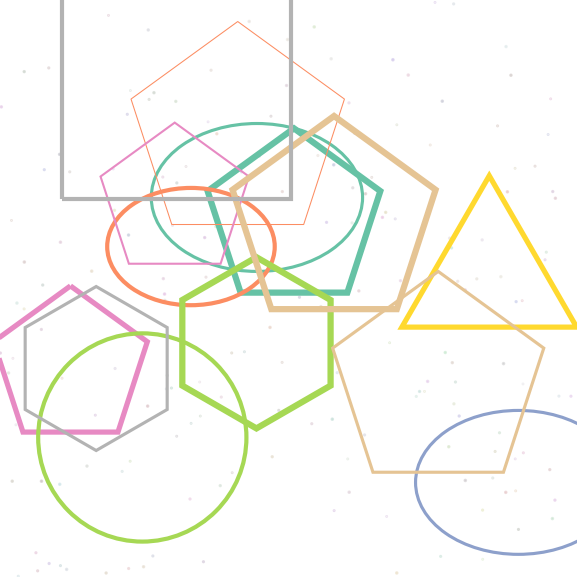[{"shape": "oval", "thickness": 1.5, "radius": 0.91, "center": [0.445, 0.657]}, {"shape": "pentagon", "thickness": 3, "radius": 0.79, "center": [0.509, 0.62]}, {"shape": "pentagon", "thickness": 0.5, "radius": 0.97, "center": [0.412, 0.768]}, {"shape": "oval", "thickness": 2, "radius": 0.73, "center": [0.331, 0.572]}, {"shape": "oval", "thickness": 1.5, "radius": 0.89, "center": [0.898, 0.164]}, {"shape": "pentagon", "thickness": 1, "radius": 0.68, "center": [0.303, 0.652]}, {"shape": "pentagon", "thickness": 2.5, "radius": 0.7, "center": [0.122, 0.364]}, {"shape": "circle", "thickness": 2, "radius": 0.9, "center": [0.246, 0.242]}, {"shape": "hexagon", "thickness": 3, "radius": 0.74, "center": [0.444, 0.406]}, {"shape": "triangle", "thickness": 2.5, "radius": 0.87, "center": [0.847, 0.52]}, {"shape": "pentagon", "thickness": 3, "radius": 0.92, "center": [0.578, 0.613]}, {"shape": "pentagon", "thickness": 1.5, "radius": 0.96, "center": [0.759, 0.337]}, {"shape": "square", "thickness": 2, "radius": 0.99, "center": [0.306, 0.854]}, {"shape": "hexagon", "thickness": 1.5, "radius": 0.71, "center": [0.167, 0.361]}]